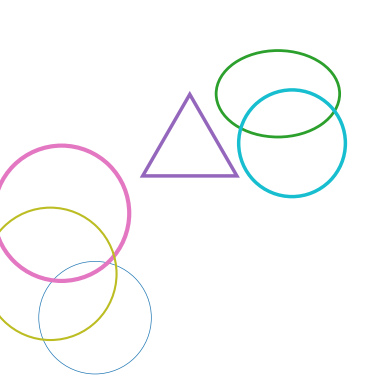[{"shape": "circle", "thickness": 0.5, "radius": 0.73, "center": [0.247, 0.175]}, {"shape": "oval", "thickness": 2, "radius": 0.8, "center": [0.722, 0.756]}, {"shape": "triangle", "thickness": 2.5, "radius": 0.71, "center": [0.493, 0.614]}, {"shape": "circle", "thickness": 3, "radius": 0.88, "center": [0.16, 0.446]}, {"shape": "circle", "thickness": 1.5, "radius": 0.86, "center": [0.131, 0.289]}, {"shape": "circle", "thickness": 2.5, "radius": 0.69, "center": [0.759, 0.628]}]